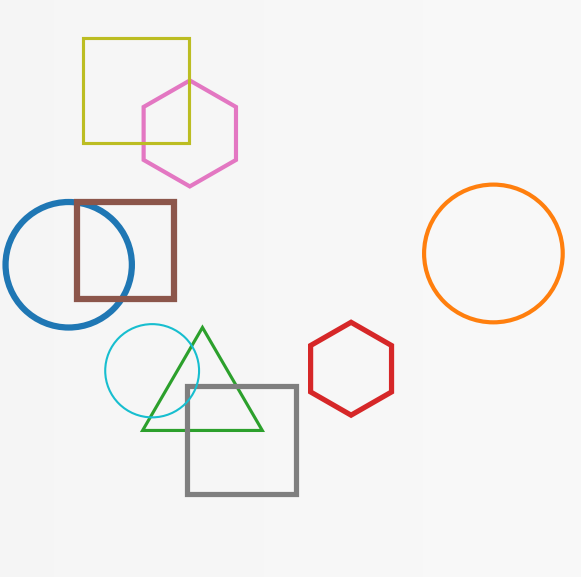[{"shape": "circle", "thickness": 3, "radius": 0.54, "center": [0.118, 0.541]}, {"shape": "circle", "thickness": 2, "radius": 0.6, "center": [0.849, 0.56]}, {"shape": "triangle", "thickness": 1.5, "radius": 0.59, "center": [0.348, 0.313]}, {"shape": "hexagon", "thickness": 2.5, "radius": 0.4, "center": [0.604, 0.361]}, {"shape": "square", "thickness": 3, "radius": 0.42, "center": [0.216, 0.566]}, {"shape": "hexagon", "thickness": 2, "radius": 0.46, "center": [0.327, 0.768]}, {"shape": "square", "thickness": 2.5, "radius": 0.47, "center": [0.415, 0.238]}, {"shape": "square", "thickness": 1.5, "radius": 0.46, "center": [0.234, 0.842]}, {"shape": "circle", "thickness": 1, "radius": 0.4, "center": [0.262, 0.357]}]